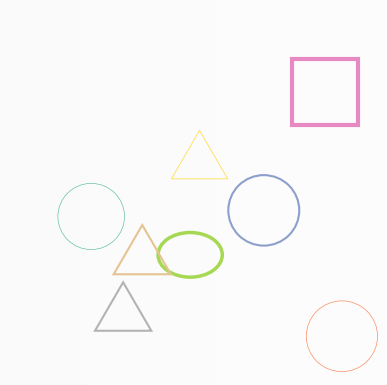[{"shape": "circle", "thickness": 0.5, "radius": 0.43, "center": [0.235, 0.438]}, {"shape": "circle", "thickness": 0.5, "radius": 0.46, "center": [0.882, 0.127]}, {"shape": "circle", "thickness": 1.5, "radius": 0.46, "center": [0.681, 0.454]}, {"shape": "square", "thickness": 3, "radius": 0.43, "center": [0.838, 0.761]}, {"shape": "oval", "thickness": 2.5, "radius": 0.41, "center": [0.491, 0.338]}, {"shape": "triangle", "thickness": 0.5, "radius": 0.42, "center": [0.515, 0.577]}, {"shape": "triangle", "thickness": 1.5, "radius": 0.43, "center": [0.367, 0.33]}, {"shape": "triangle", "thickness": 1.5, "radius": 0.42, "center": [0.318, 0.183]}]